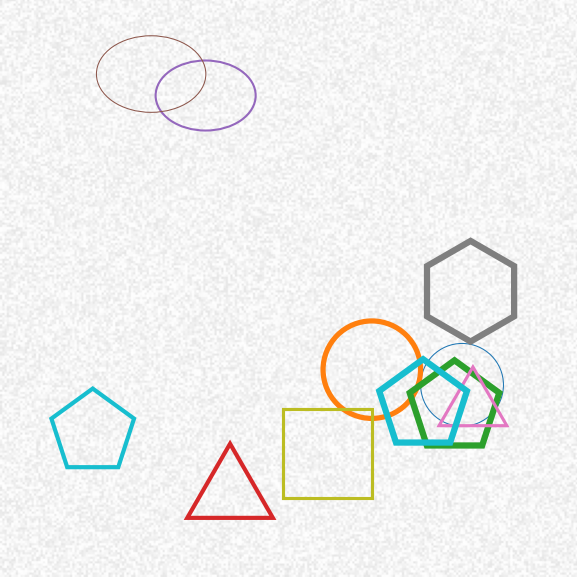[{"shape": "circle", "thickness": 0.5, "radius": 0.36, "center": [0.8, 0.333]}, {"shape": "circle", "thickness": 2.5, "radius": 0.42, "center": [0.644, 0.359]}, {"shape": "pentagon", "thickness": 3, "radius": 0.41, "center": [0.787, 0.294]}, {"shape": "triangle", "thickness": 2, "radius": 0.43, "center": [0.398, 0.145]}, {"shape": "oval", "thickness": 1, "radius": 0.43, "center": [0.356, 0.834]}, {"shape": "oval", "thickness": 0.5, "radius": 0.47, "center": [0.262, 0.871]}, {"shape": "triangle", "thickness": 1.5, "radius": 0.34, "center": [0.819, 0.296]}, {"shape": "hexagon", "thickness": 3, "radius": 0.44, "center": [0.815, 0.495]}, {"shape": "square", "thickness": 1.5, "radius": 0.38, "center": [0.567, 0.214]}, {"shape": "pentagon", "thickness": 2, "radius": 0.38, "center": [0.161, 0.251]}, {"shape": "pentagon", "thickness": 3, "radius": 0.4, "center": [0.733, 0.297]}]